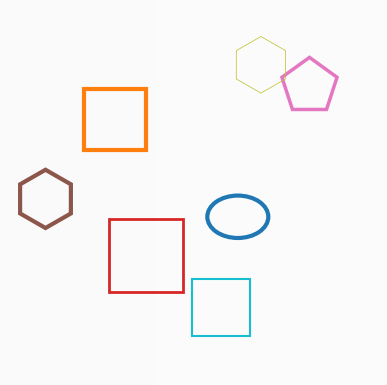[{"shape": "oval", "thickness": 3, "radius": 0.39, "center": [0.614, 0.437]}, {"shape": "square", "thickness": 3, "radius": 0.4, "center": [0.296, 0.688]}, {"shape": "square", "thickness": 2, "radius": 0.48, "center": [0.377, 0.336]}, {"shape": "hexagon", "thickness": 3, "radius": 0.38, "center": [0.117, 0.483]}, {"shape": "pentagon", "thickness": 2.5, "radius": 0.37, "center": [0.799, 0.776]}, {"shape": "hexagon", "thickness": 0.5, "radius": 0.37, "center": [0.673, 0.832]}, {"shape": "square", "thickness": 1.5, "radius": 0.37, "center": [0.57, 0.201]}]